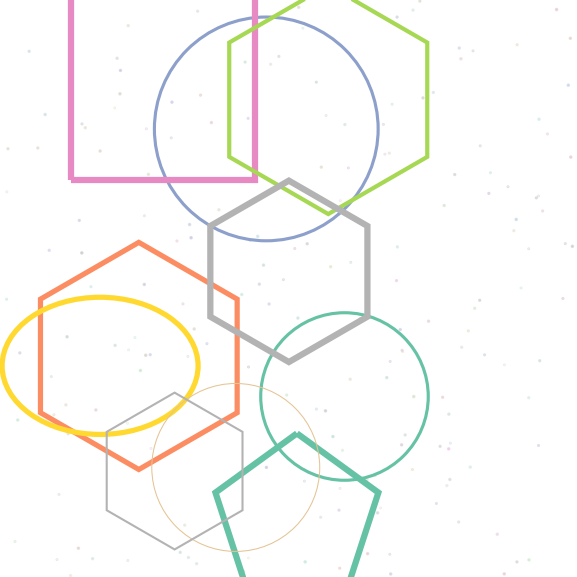[{"shape": "circle", "thickness": 1.5, "radius": 0.73, "center": [0.597, 0.313]}, {"shape": "pentagon", "thickness": 3, "radius": 0.74, "center": [0.514, 0.1]}, {"shape": "hexagon", "thickness": 2.5, "radius": 0.98, "center": [0.24, 0.383]}, {"shape": "circle", "thickness": 1.5, "radius": 0.97, "center": [0.461, 0.776]}, {"shape": "square", "thickness": 3, "radius": 0.8, "center": [0.282, 0.846]}, {"shape": "hexagon", "thickness": 2, "radius": 0.99, "center": [0.568, 0.826]}, {"shape": "oval", "thickness": 2.5, "radius": 0.85, "center": [0.173, 0.366]}, {"shape": "circle", "thickness": 0.5, "radius": 0.73, "center": [0.408, 0.19]}, {"shape": "hexagon", "thickness": 1, "radius": 0.68, "center": [0.302, 0.183]}, {"shape": "hexagon", "thickness": 3, "radius": 0.79, "center": [0.5, 0.529]}]